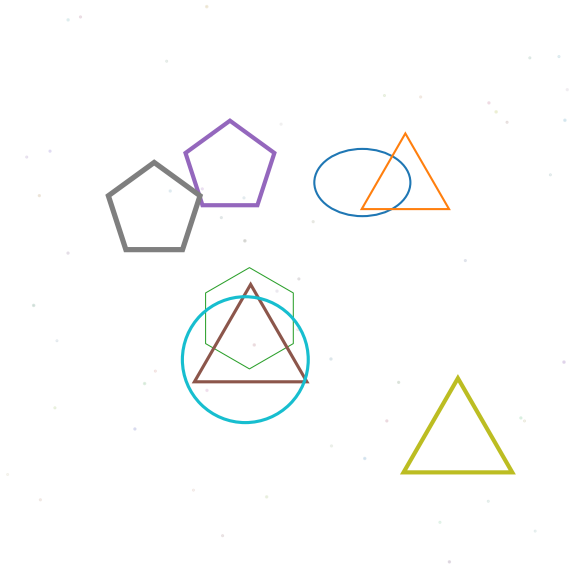[{"shape": "oval", "thickness": 1, "radius": 0.42, "center": [0.627, 0.683]}, {"shape": "triangle", "thickness": 1, "radius": 0.44, "center": [0.702, 0.681]}, {"shape": "hexagon", "thickness": 0.5, "radius": 0.44, "center": [0.432, 0.448]}, {"shape": "pentagon", "thickness": 2, "radius": 0.4, "center": [0.398, 0.709]}, {"shape": "triangle", "thickness": 1.5, "radius": 0.56, "center": [0.434, 0.394]}, {"shape": "pentagon", "thickness": 2.5, "radius": 0.42, "center": [0.267, 0.634]}, {"shape": "triangle", "thickness": 2, "radius": 0.54, "center": [0.793, 0.235]}, {"shape": "circle", "thickness": 1.5, "radius": 0.54, "center": [0.425, 0.376]}]